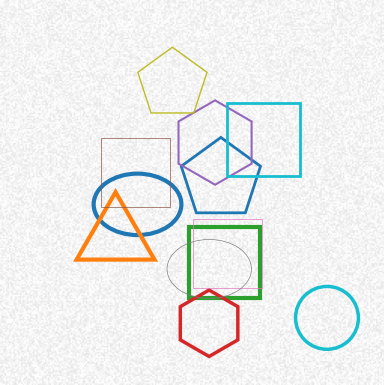[{"shape": "pentagon", "thickness": 2, "radius": 0.54, "center": [0.574, 0.535]}, {"shape": "oval", "thickness": 3, "radius": 0.57, "center": [0.357, 0.469]}, {"shape": "triangle", "thickness": 3, "radius": 0.58, "center": [0.3, 0.384]}, {"shape": "square", "thickness": 3, "radius": 0.46, "center": [0.584, 0.318]}, {"shape": "hexagon", "thickness": 2.5, "radius": 0.43, "center": [0.543, 0.16]}, {"shape": "hexagon", "thickness": 1.5, "radius": 0.55, "center": [0.559, 0.63]}, {"shape": "square", "thickness": 0.5, "radius": 0.45, "center": [0.352, 0.552]}, {"shape": "square", "thickness": 0.5, "radius": 0.45, "center": [0.59, 0.343]}, {"shape": "oval", "thickness": 0.5, "radius": 0.55, "center": [0.543, 0.301]}, {"shape": "pentagon", "thickness": 1, "radius": 0.47, "center": [0.448, 0.783]}, {"shape": "circle", "thickness": 2.5, "radius": 0.41, "center": [0.849, 0.174]}, {"shape": "square", "thickness": 2, "radius": 0.47, "center": [0.685, 0.638]}]